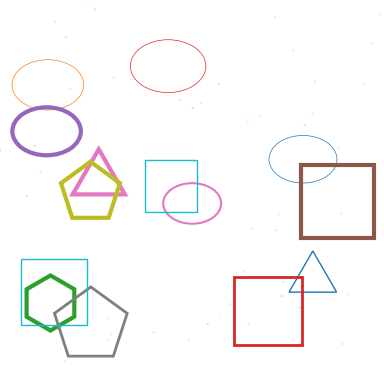[{"shape": "triangle", "thickness": 1, "radius": 0.36, "center": [0.812, 0.277]}, {"shape": "oval", "thickness": 0.5, "radius": 0.44, "center": [0.787, 0.586]}, {"shape": "oval", "thickness": 0.5, "radius": 0.47, "center": [0.124, 0.78]}, {"shape": "hexagon", "thickness": 3, "radius": 0.36, "center": [0.131, 0.213]}, {"shape": "oval", "thickness": 0.5, "radius": 0.49, "center": [0.437, 0.828]}, {"shape": "square", "thickness": 2, "radius": 0.45, "center": [0.696, 0.192]}, {"shape": "oval", "thickness": 3, "radius": 0.44, "center": [0.121, 0.659]}, {"shape": "square", "thickness": 3, "radius": 0.47, "center": [0.876, 0.477]}, {"shape": "oval", "thickness": 1.5, "radius": 0.38, "center": [0.499, 0.472]}, {"shape": "triangle", "thickness": 3, "radius": 0.39, "center": [0.257, 0.534]}, {"shape": "pentagon", "thickness": 2, "radius": 0.5, "center": [0.236, 0.155]}, {"shape": "pentagon", "thickness": 3, "radius": 0.4, "center": [0.235, 0.499]}, {"shape": "square", "thickness": 1, "radius": 0.43, "center": [0.141, 0.241]}, {"shape": "square", "thickness": 1, "radius": 0.34, "center": [0.444, 0.516]}]